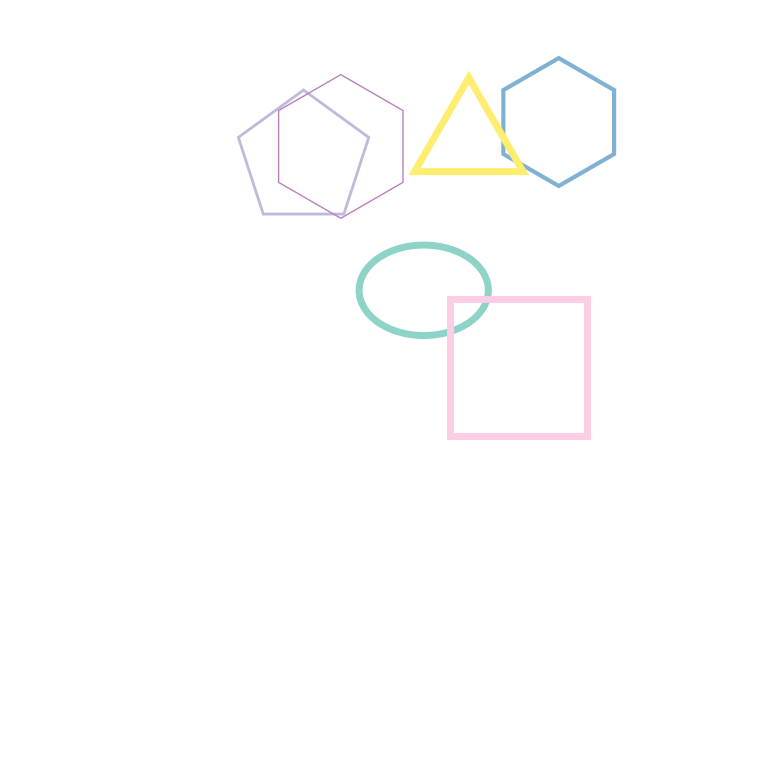[{"shape": "oval", "thickness": 2.5, "radius": 0.42, "center": [0.55, 0.623]}, {"shape": "pentagon", "thickness": 1, "radius": 0.45, "center": [0.394, 0.794]}, {"shape": "hexagon", "thickness": 1.5, "radius": 0.42, "center": [0.726, 0.842]}, {"shape": "square", "thickness": 2.5, "radius": 0.44, "center": [0.674, 0.522]}, {"shape": "hexagon", "thickness": 0.5, "radius": 0.47, "center": [0.443, 0.81]}, {"shape": "triangle", "thickness": 2.5, "radius": 0.41, "center": [0.609, 0.818]}]